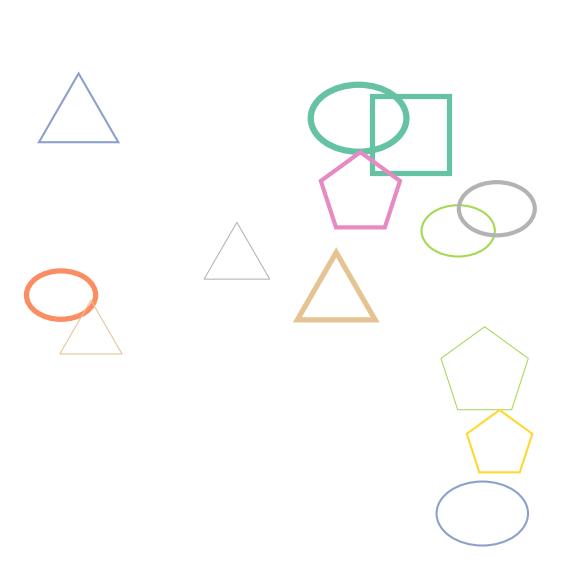[{"shape": "oval", "thickness": 3, "radius": 0.41, "center": [0.621, 0.794]}, {"shape": "square", "thickness": 2.5, "radius": 0.33, "center": [0.71, 0.766]}, {"shape": "oval", "thickness": 2.5, "radius": 0.3, "center": [0.106, 0.488]}, {"shape": "triangle", "thickness": 1, "radius": 0.4, "center": [0.136, 0.793]}, {"shape": "oval", "thickness": 1, "radius": 0.4, "center": [0.835, 0.11]}, {"shape": "pentagon", "thickness": 2, "radius": 0.36, "center": [0.624, 0.664]}, {"shape": "oval", "thickness": 1, "radius": 0.32, "center": [0.793, 0.599]}, {"shape": "pentagon", "thickness": 0.5, "radius": 0.4, "center": [0.839, 0.354]}, {"shape": "pentagon", "thickness": 1, "radius": 0.3, "center": [0.865, 0.23]}, {"shape": "triangle", "thickness": 2.5, "radius": 0.39, "center": [0.582, 0.484]}, {"shape": "triangle", "thickness": 0.5, "radius": 0.31, "center": [0.157, 0.417]}, {"shape": "oval", "thickness": 2, "radius": 0.33, "center": [0.86, 0.638]}, {"shape": "triangle", "thickness": 0.5, "radius": 0.33, "center": [0.41, 0.549]}]